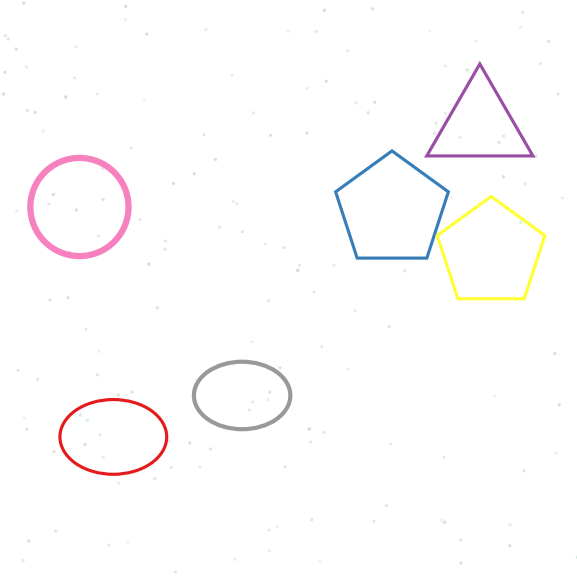[{"shape": "oval", "thickness": 1.5, "radius": 0.46, "center": [0.196, 0.243]}, {"shape": "pentagon", "thickness": 1.5, "radius": 0.51, "center": [0.679, 0.635]}, {"shape": "triangle", "thickness": 1.5, "radius": 0.53, "center": [0.831, 0.782]}, {"shape": "pentagon", "thickness": 1.5, "radius": 0.49, "center": [0.85, 0.561]}, {"shape": "circle", "thickness": 3, "radius": 0.43, "center": [0.138, 0.641]}, {"shape": "oval", "thickness": 2, "radius": 0.42, "center": [0.419, 0.314]}]